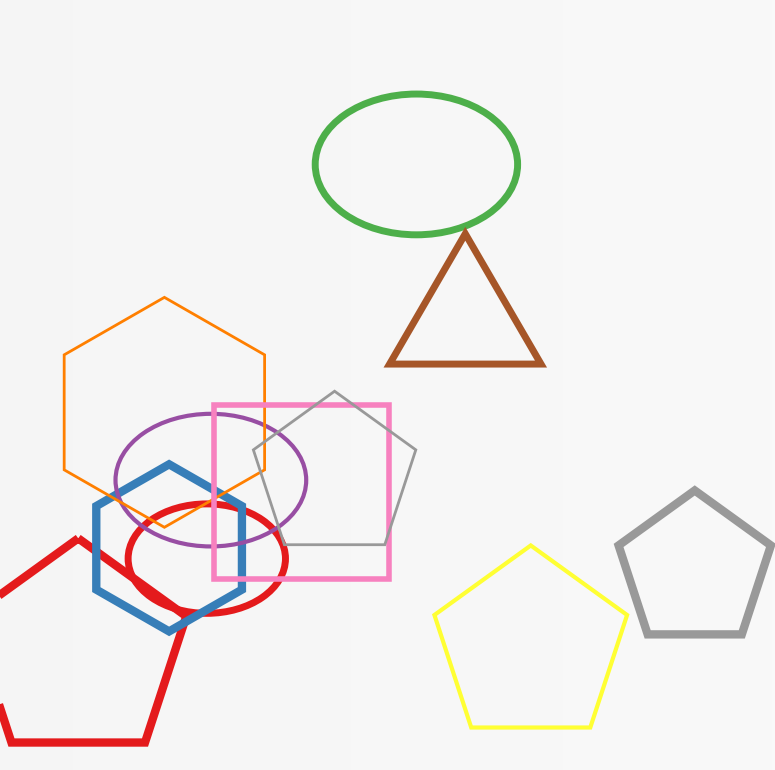[{"shape": "pentagon", "thickness": 3, "radius": 0.73, "center": [0.101, 0.154]}, {"shape": "oval", "thickness": 2.5, "radius": 0.51, "center": [0.267, 0.275]}, {"shape": "hexagon", "thickness": 3, "radius": 0.54, "center": [0.218, 0.289]}, {"shape": "oval", "thickness": 2.5, "radius": 0.65, "center": [0.537, 0.786]}, {"shape": "oval", "thickness": 1.5, "radius": 0.62, "center": [0.272, 0.376]}, {"shape": "hexagon", "thickness": 1, "radius": 0.75, "center": [0.212, 0.465]}, {"shape": "pentagon", "thickness": 1.5, "radius": 0.65, "center": [0.685, 0.161]}, {"shape": "triangle", "thickness": 2.5, "radius": 0.56, "center": [0.6, 0.584]}, {"shape": "square", "thickness": 2, "radius": 0.57, "center": [0.389, 0.361]}, {"shape": "pentagon", "thickness": 1, "radius": 0.55, "center": [0.432, 0.382]}, {"shape": "pentagon", "thickness": 3, "radius": 0.52, "center": [0.896, 0.26]}]